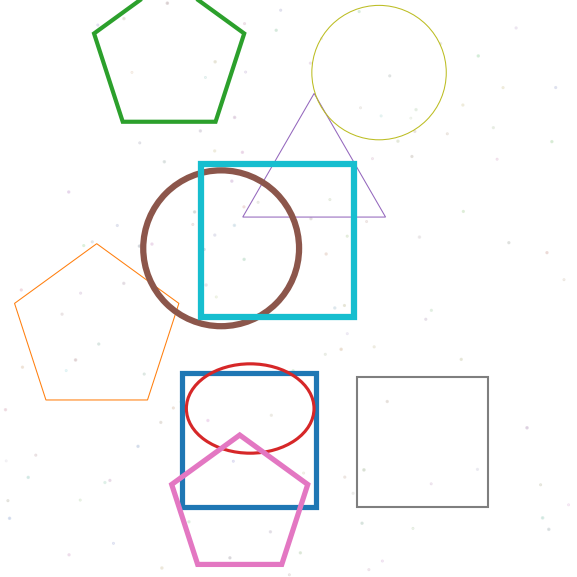[{"shape": "square", "thickness": 2.5, "radius": 0.58, "center": [0.432, 0.237]}, {"shape": "pentagon", "thickness": 0.5, "radius": 0.75, "center": [0.167, 0.428]}, {"shape": "pentagon", "thickness": 2, "radius": 0.68, "center": [0.293, 0.899]}, {"shape": "oval", "thickness": 1.5, "radius": 0.55, "center": [0.433, 0.292]}, {"shape": "triangle", "thickness": 0.5, "radius": 0.71, "center": [0.544, 0.695]}, {"shape": "circle", "thickness": 3, "radius": 0.67, "center": [0.383, 0.569]}, {"shape": "pentagon", "thickness": 2.5, "radius": 0.62, "center": [0.415, 0.122]}, {"shape": "square", "thickness": 1, "radius": 0.56, "center": [0.732, 0.234]}, {"shape": "circle", "thickness": 0.5, "radius": 0.58, "center": [0.656, 0.873]}, {"shape": "square", "thickness": 3, "radius": 0.66, "center": [0.48, 0.582]}]